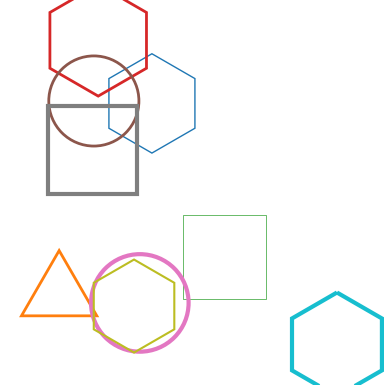[{"shape": "hexagon", "thickness": 1, "radius": 0.64, "center": [0.395, 0.731]}, {"shape": "triangle", "thickness": 2, "radius": 0.56, "center": [0.154, 0.236]}, {"shape": "square", "thickness": 0.5, "radius": 0.54, "center": [0.583, 0.333]}, {"shape": "hexagon", "thickness": 2, "radius": 0.72, "center": [0.255, 0.895]}, {"shape": "circle", "thickness": 2, "radius": 0.59, "center": [0.244, 0.738]}, {"shape": "circle", "thickness": 3, "radius": 0.63, "center": [0.363, 0.213]}, {"shape": "square", "thickness": 3, "radius": 0.58, "center": [0.24, 0.61]}, {"shape": "hexagon", "thickness": 1.5, "radius": 0.6, "center": [0.348, 0.205]}, {"shape": "hexagon", "thickness": 3, "radius": 0.67, "center": [0.875, 0.105]}]